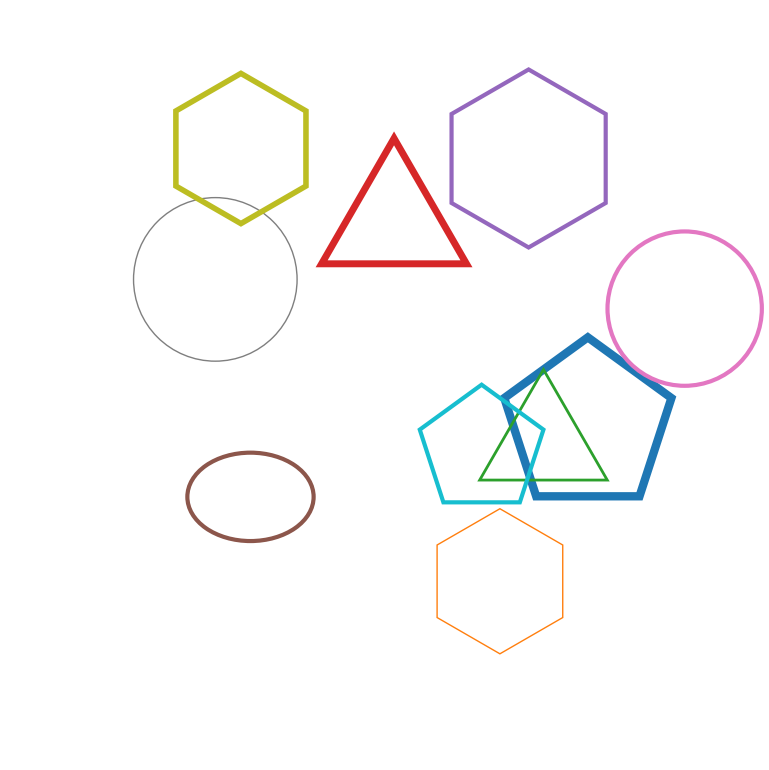[{"shape": "pentagon", "thickness": 3, "radius": 0.57, "center": [0.763, 0.448]}, {"shape": "hexagon", "thickness": 0.5, "radius": 0.47, "center": [0.649, 0.245]}, {"shape": "triangle", "thickness": 1, "radius": 0.48, "center": [0.706, 0.424]}, {"shape": "triangle", "thickness": 2.5, "radius": 0.54, "center": [0.512, 0.712]}, {"shape": "hexagon", "thickness": 1.5, "radius": 0.58, "center": [0.687, 0.794]}, {"shape": "oval", "thickness": 1.5, "radius": 0.41, "center": [0.325, 0.355]}, {"shape": "circle", "thickness": 1.5, "radius": 0.5, "center": [0.889, 0.599]}, {"shape": "circle", "thickness": 0.5, "radius": 0.53, "center": [0.28, 0.637]}, {"shape": "hexagon", "thickness": 2, "radius": 0.49, "center": [0.313, 0.807]}, {"shape": "pentagon", "thickness": 1.5, "radius": 0.42, "center": [0.625, 0.416]}]